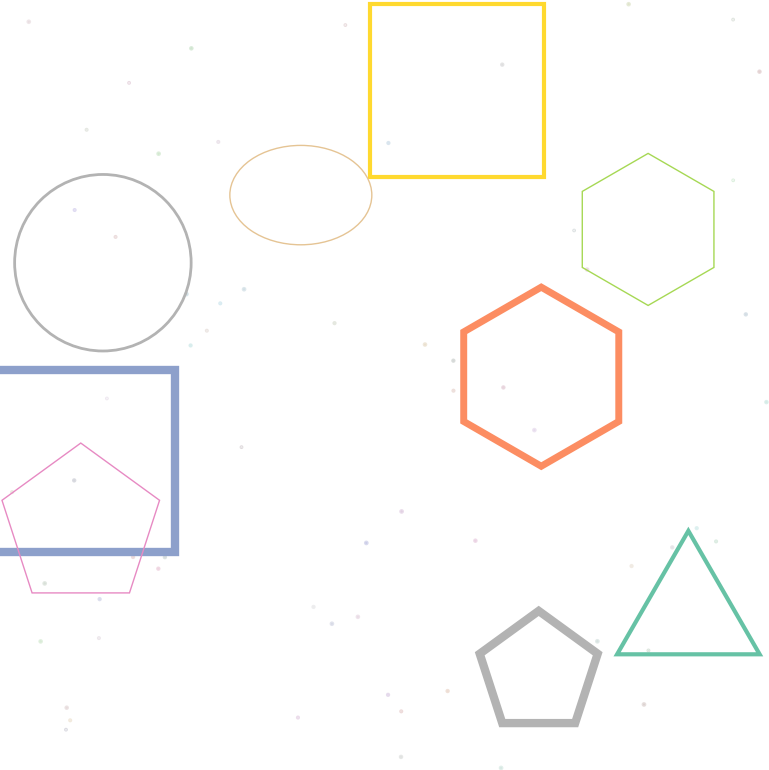[{"shape": "triangle", "thickness": 1.5, "radius": 0.53, "center": [0.894, 0.204]}, {"shape": "hexagon", "thickness": 2.5, "radius": 0.58, "center": [0.703, 0.511]}, {"shape": "square", "thickness": 3, "radius": 0.59, "center": [0.109, 0.401]}, {"shape": "pentagon", "thickness": 0.5, "radius": 0.54, "center": [0.105, 0.317]}, {"shape": "hexagon", "thickness": 0.5, "radius": 0.49, "center": [0.842, 0.702]}, {"shape": "square", "thickness": 1.5, "radius": 0.56, "center": [0.593, 0.883]}, {"shape": "oval", "thickness": 0.5, "radius": 0.46, "center": [0.391, 0.747]}, {"shape": "circle", "thickness": 1, "radius": 0.57, "center": [0.134, 0.659]}, {"shape": "pentagon", "thickness": 3, "radius": 0.4, "center": [0.7, 0.126]}]